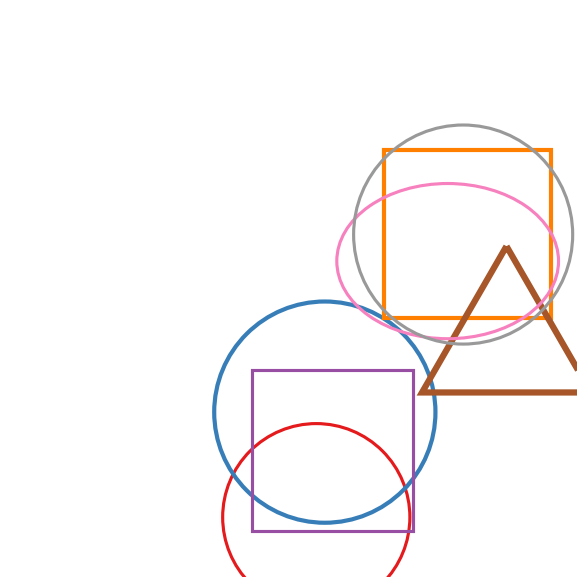[{"shape": "circle", "thickness": 1.5, "radius": 0.81, "center": [0.548, 0.104]}, {"shape": "circle", "thickness": 2, "radius": 0.96, "center": [0.562, 0.285]}, {"shape": "square", "thickness": 1.5, "radius": 0.7, "center": [0.576, 0.219]}, {"shape": "square", "thickness": 2, "radius": 0.73, "center": [0.81, 0.594]}, {"shape": "triangle", "thickness": 3, "radius": 0.84, "center": [0.877, 0.404]}, {"shape": "oval", "thickness": 1.5, "radius": 0.96, "center": [0.775, 0.547]}, {"shape": "circle", "thickness": 1.5, "radius": 0.95, "center": [0.802, 0.593]}]